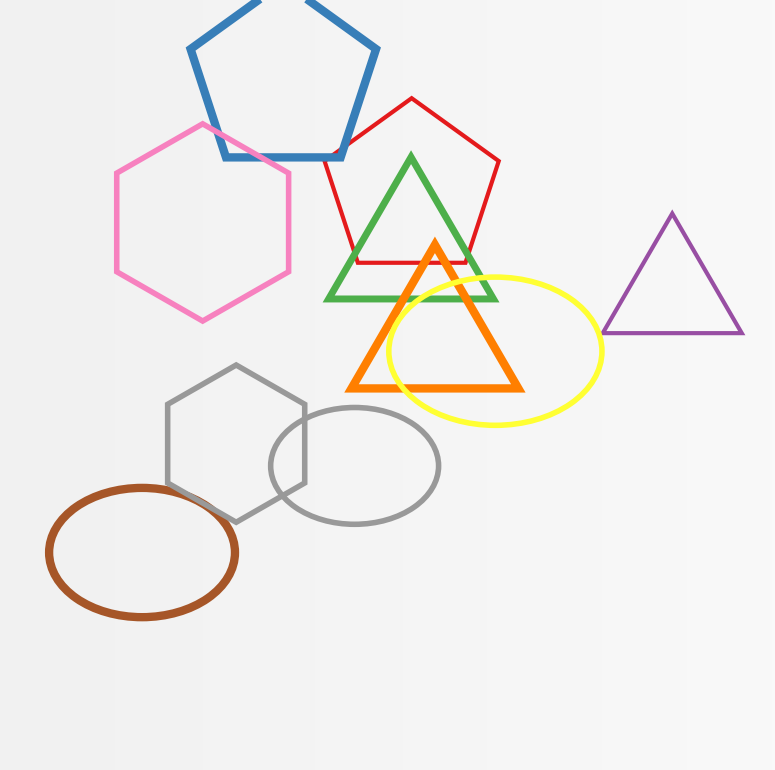[{"shape": "pentagon", "thickness": 1.5, "radius": 0.59, "center": [0.531, 0.754]}, {"shape": "pentagon", "thickness": 3, "radius": 0.63, "center": [0.366, 0.897]}, {"shape": "triangle", "thickness": 2.5, "radius": 0.61, "center": [0.53, 0.673]}, {"shape": "triangle", "thickness": 1.5, "radius": 0.52, "center": [0.867, 0.619]}, {"shape": "triangle", "thickness": 3, "radius": 0.62, "center": [0.561, 0.558]}, {"shape": "oval", "thickness": 2, "radius": 0.69, "center": [0.639, 0.544]}, {"shape": "oval", "thickness": 3, "radius": 0.6, "center": [0.183, 0.282]}, {"shape": "hexagon", "thickness": 2, "radius": 0.64, "center": [0.262, 0.711]}, {"shape": "hexagon", "thickness": 2, "radius": 0.51, "center": [0.305, 0.424]}, {"shape": "oval", "thickness": 2, "radius": 0.54, "center": [0.458, 0.395]}]